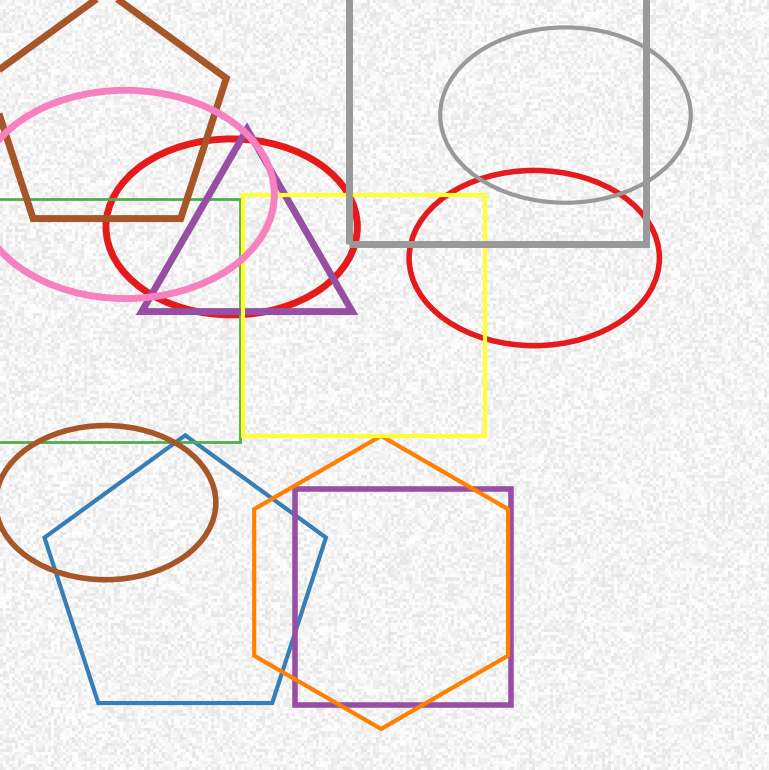[{"shape": "oval", "thickness": 2, "radius": 0.81, "center": [0.694, 0.665]}, {"shape": "oval", "thickness": 2.5, "radius": 0.82, "center": [0.301, 0.705]}, {"shape": "pentagon", "thickness": 1.5, "radius": 0.96, "center": [0.241, 0.242]}, {"shape": "square", "thickness": 1, "radius": 0.79, "center": [0.153, 0.584]}, {"shape": "triangle", "thickness": 2.5, "radius": 0.79, "center": [0.321, 0.674]}, {"shape": "square", "thickness": 2, "radius": 0.7, "center": [0.524, 0.225]}, {"shape": "hexagon", "thickness": 1.5, "radius": 0.95, "center": [0.495, 0.244]}, {"shape": "square", "thickness": 1.5, "radius": 0.78, "center": [0.473, 0.59]}, {"shape": "pentagon", "thickness": 2.5, "radius": 0.82, "center": [0.139, 0.848]}, {"shape": "oval", "thickness": 2, "radius": 0.72, "center": [0.137, 0.347]}, {"shape": "oval", "thickness": 2.5, "radius": 0.97, "center": [0.163, 0.748]}, {"shape": "square", "thickness": 2.5, "radius": 0.96, "center": [0.646, 0.877]}, {"shape": "oval", "thickness": 1.5, "radius": 0.81, "center": [0.734, 0.851]}]